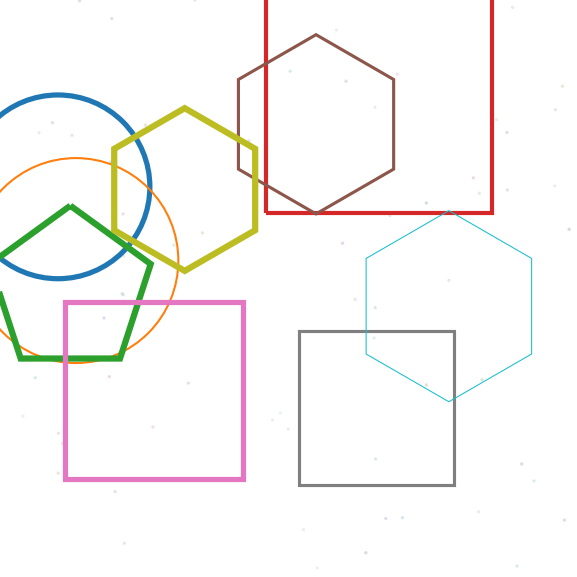[{"shape": "circle", "thickness": 2.5, "radius": 0.8, "center": [0.1, 0.676]}, {"shape": "circle", "thickness": 1, "radius": 0.89, "center": [0.131, 0.548]}, {"shape": "pentagon", "thickness": 3, "radius": 0.73, "center": [0.122, 0.497]}, {"shape": "square", "thickness": 2, "radius": 0.98, "center": [0.656, 0.825]}, {"shape": "hexagon", "thickness": 1.5, "radius": 0.78, "center": [0.547, 0.784]}, {"shape": "square", "thickness": 2.5, "radius": 0.77, "center": [0.266, 0.323]}, {"shape": "square", "thickness": 1.5, "radius": 0.67, "center": [0.651, 0.293]}, {"shape": "hexagon", "thickness": 3, "radius": 0.7, "center": [0.32, 0.671]}, {"shape": "hexagon", "thickness": 0.5, "radius": 0.83, "center": [0.777, 0.469]}]